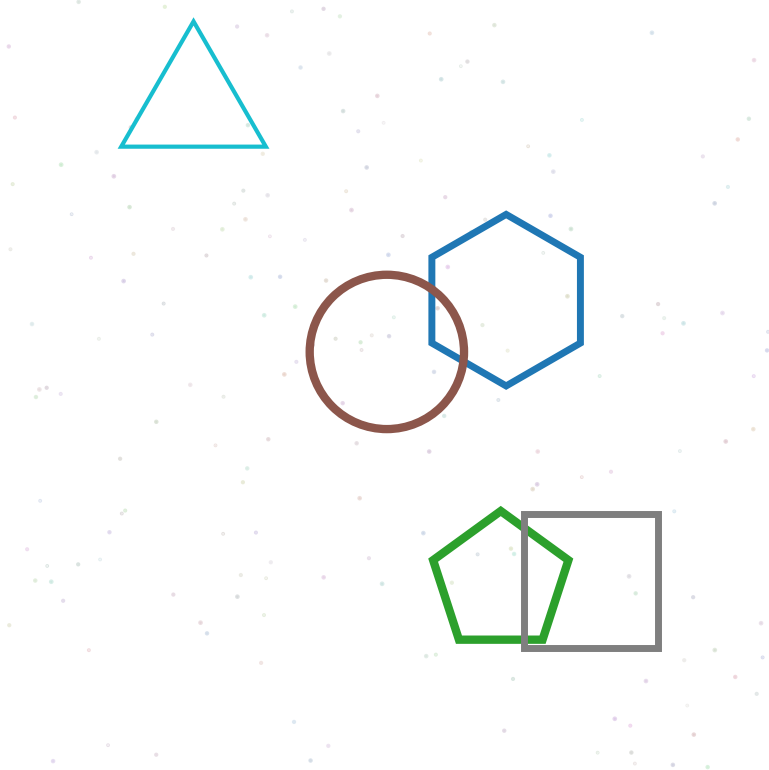[{"shape": "hexagon", "thickness": 2.5, "radius": 0.56, "center": [0.657, 0.61]}, {"shape": "pentagon", "thickness": 3, "radius": 0.46, "center": [0.65, 0.244]}, {"shape": "circle", "thickness": 3, "radius": 0.5, "center": [0.502, 0.543]}, {"shape": "square", "thickness": 2.5, "radius": 0.44, "center": [0.767, 0.245]}, {"shape": "triangle", "thickness": 1.5, "radius": 0.54, "center": [0.251, 0.864]}]